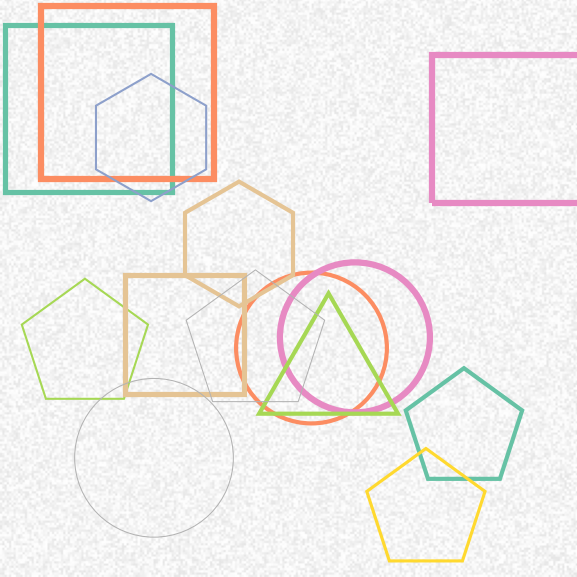[{"shape": "square", "thickness": 2.5, "radius": 0.72, "center": [0.153, 0.811]}, {"shape": "pentagon", "thickness": 2, "radius": 0.53, "center": [0.803, 0.256]}, {"shape": "circle", "thickness": 2, "radius": 0.65, "center": [0.539, 0.397]}, {"shape": "square", "thickness": 3, "radius": 0.75, "center": [0.22, 0.839]}, {"shape": "hexagon", "thickness": 1, "radius": 0.55, "center": [0.262, 0.761]}, {"shape": "circle", "thickness": 3, "radius": 0.65, "center": [0.615, 0.415]}, {"shape": "square", "thickness": 3, "radius": 0.64, "center": [0.876, 0.776]}, {"shape": "triangle", "thickness": 2, "radius": 0.69, "center": [0.569, 0.352]}, {"shape": "pentagon", "thickness": 1, "radius": 0.57, "center": [0.147, 0.402]}, {"shape": "pentagon", "thickness": 1.5, "radius": 0.54, "center": [0.738, 0.115]}, {"shape": "hexagon", "thickness": 2, "radius": 0.54, "center": [0.414, 0.577]}, {"shape": "square", "thickness": 2.5, "radius": 0.52, "center": [0.319, 0.42]}, {"shape": "pentagon", "thickness": 0.5, "radius": 0.63, "center": [0.442, 0.406]}, {"shape": "circle", "thickness": 0.5, "radius": 0.69, "center": [0.267, 0.206]}]